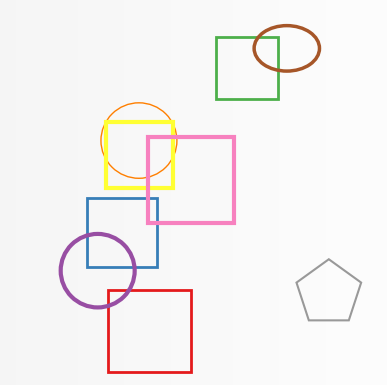[{"shape": "square", "thickness": 2, "radius": 0.53, "center": [0.386, 0.141]}, {"shape": "square", "thickness": 2, "radius": 0.45, "center": [0.314, 0.396]}, {"shape": "square", "thickness": 2, "radius": 0.4, "center": [0.638, 0.824]}, {"shape": "circle", "thickness": 3, "radius": 0.48, "center": [0.252, 0.297]}, {"shape": "circle", "thickness": 1, "radius": 0.49, "center": [0.359, 0.635]}, {"shape": "square", "thickness": 3, "radius": 0.43, "center": [0.36, 0.598]}, {"shape": "oval", "thickness": 2.5, "radius": 0.42, "center": [0.74, 0.874]}, {"shape": "square", "thickness": 3, "radius": 0.56, "center": [0.493, 0.532]}, {"shape": "pentagon", "thickness": 1.5, "radius": 0.44, "center": [0.849, 0.239]}]